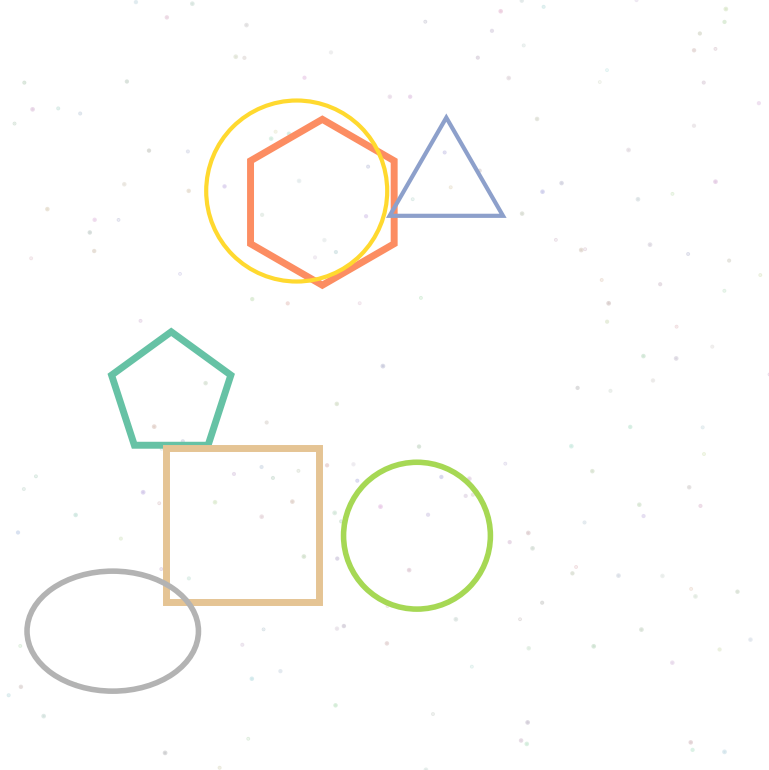[{"shape": "pentagon", "thickness": 2.5, "radius": 0.41, "center": [0.222, 0.488]}, {"shape": "hexagon", "thickness": 2.5, "radius": 0.54, "center": [0.419, 0.737]}, {"shape": "triangle", "thickness": 1.5, "radius": 0.43, "center": [0.58, 0.762]}, {"shape": "circle", "thickness": 2, "radius": 0.48, "center": [0.542, 0.304]}, {"shape": "circle", "thickness": 1.5, "radius": 0.59, "center": [0.385, 0.752]}, {"shape": "square", "thickness": 2.5, "radius": 0.5, "center": [0.315, 0.319]}, {"shape": "oval", "thickness": 2, "radius": 0.56, "center": [0.146, 0.18]}]